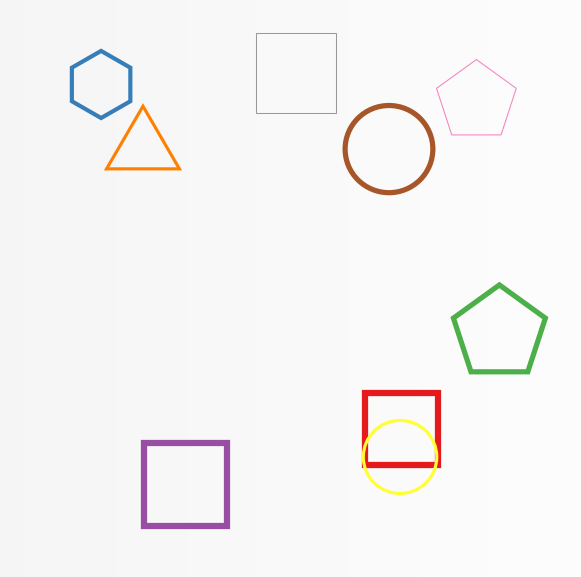[{"shape": "square", "thickness": 3, "radius": 0.31, "center": [0.691, 0.256]}, {"shape": "hexagon", "thickness": 2, "radius": 0.29, "center": [0.174, 0.853]}, {"shape": "pentagon", "thickness": 2.5, "radius": 0.42, "center": [0.859, 0.423]}, {"shape": "square", "thickness": 3, "radius": 0.36, "center": [0.319, 0.16]}, {"shape": "triangle", "thickness": 1.5, "radius": 0.36, "center": [0.246, 0.743]}, {"shape": "circle", "thickness": 1.5, "radius": 0.32, "center": [0.688, 0.208]}, {"shape": "circle", "thickness": 2.5, "radius": 0.38, "center": [0.669, 0.741]}, {"shape": "pentagon", "thickness": 0.5, "radius": 0.36, "center": [0.82, 0.824]}, {"shape": "square", "thickness": 0.5, "radius": 0.35, "center": [0.509, 0.873]}]